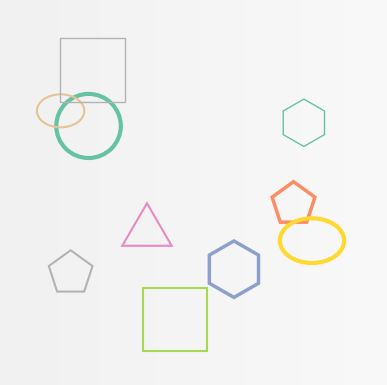[{"shape": "circle", "thickness": 3, "radius": 0.42, "center": [0.229, 0.673]}, {"shape": "hexagon", "thickness": 1, "radius": 0.31, "center": [0.784, 0.681]}, {"shape": "pentagon", "thickness": 2.5, "radius": 0.29, "center": [0.758, 0.47]}, {"shape": "hexagon", "thickness": 2.5, "radius": 0.37, "center": [0.604, 0.301]}, {"shape": "triangle", "thickness": 1.5, "radius": 0.37, "center": [0.379, 0.398]}, {"shape": "square", "thickness": 1.5, "radius": 0.41, "center": [0.452, 0.17]}, {"shape": "oval", "thickness": 3, "radius": 0.41, "center": [0.805, 0.375]}, {"shape": "oval", "thickness": 1.5, "radius": 0.31, "center": [0.156, 0.712]}, {"shape": "pentagon", "thickness": 1.5, "radius": 0.3, "center": [0.182, 0.291]}, {"shape": "square", "thickness": 1, "radius": 0.42, "center": [0.238, 0.818]}]